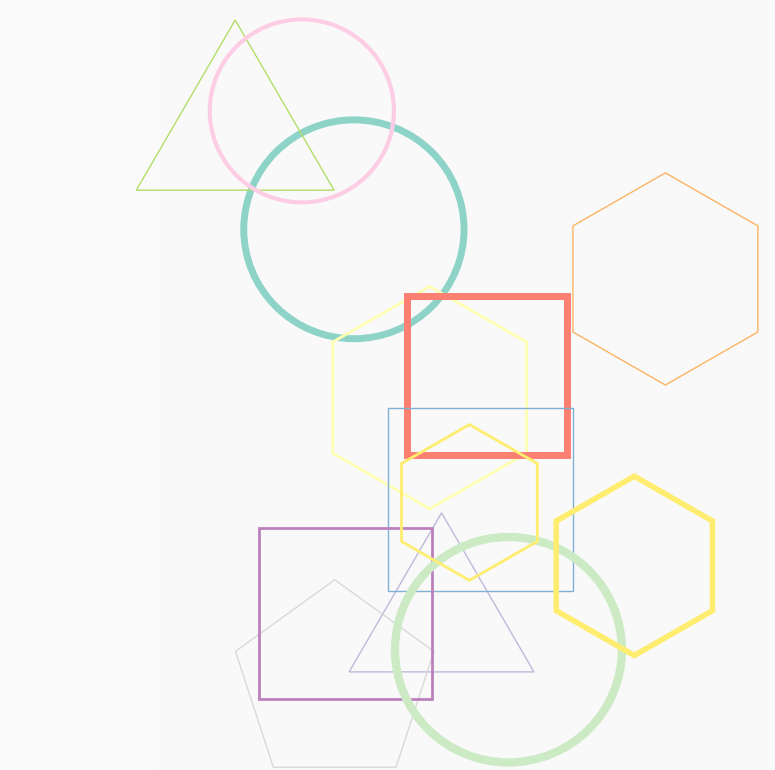[{"shape": "circle", "thickness": 2.5, "radius": 0.71, "center": [0.457, 0.702]}, {"shape": "hexagon", "thickness": 1, "radius": 0.72, "center": [0.554, 0.484]}, {"shape": "triangle", "thickness": 0.5, "radius": 0.69, "center": [0.57, 0.196]}, {"shape": "square", "thickness": 2.5, "radius": 0.51, "center": [0.628, 0.513]}, {"shape": "square", "thickness": 0.5, "radius": 0.6, "center": [0.62, 0.352]}, {"shape": "hexagon", "thickness": 0.5, "radius": 0.69, "center": [0.859, 0.638]}, {"shape": "triangle", "thickness": 0.5, "radius": 0.74, "center": [0.303, 0.827]}, {"shape": "circle", "thickness": 1.5, "radius": 0.59, "center": [0.389, 0.856]}, {"shape": "pentagon", "thickness": 0.5, "radius": 0.67, "center": [0.432, 0.113]}, {"shape": "square", "thickness": 1, "radius": 0.56, "center": [0.446, 0.204]}, {"shape": "circle", "thickness": 3, "radius": 0.73, "center": [0.656, 0.156]}, {"shape": "hexagon", "thickness": 1, "radius": 0.51, "center": [0.606, 0.347]}, {"shape": "hexagon", "thickness": 2, "radius": 0.58, "center": [0.818, 0.265]}]